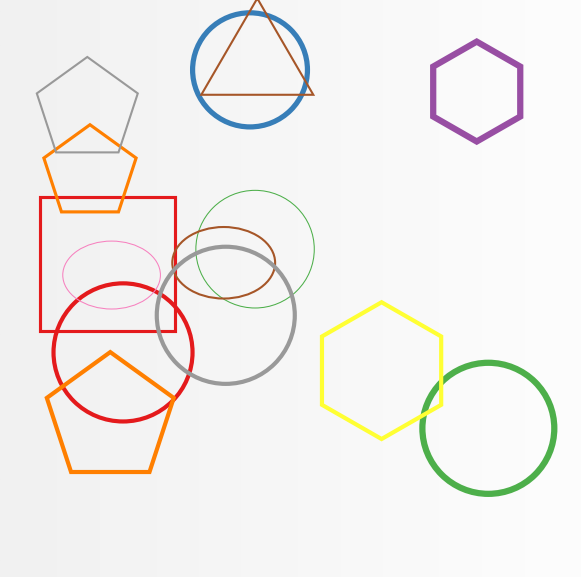[{"shape": "circle", "thickness": 2, "radius": 0.6, "center": [0.212, 0.389]}, {"shape": "square", "thickness": 1.5, "radius": 0.58, "center": [0.184, 0.543]}, {"shape": "circle", "thickness": 2.5, "radius": 0.49, "center": [0.43, 0.878]}, {"shape": "circle", "thickness": 3, "radius": 0.57, "center": [0.84, 0.257]}, {"shape": "circle", "thickness": 0.5, "radius": 0.51, "center": [0.439, 0.568]}, {"shape": "hexagon", "thickness": 3, "radius": 0.43, "center": [0.82, 0.841]}, {"shape": "pentagon", "thickness": 1.5, "radius": 0.42, "center": [0.155, 0.7]}, {"shape": "pentagon", "thickness": 2, "radius": 0.57, "center": [0.19, 0.275]}, {"shape": "hexagon", "thickness": 2, "radius": 0.59, "center": [0.656, 0.357]}, {"shape": "oval", "thickness": 1, "radius": 0.44, "center": [0.385, 0.544]}, {"shape": "triangle", "thickness": 1, "radius": 0.56, "center": [0.443, 0.891]}, {"shape": "oval", "thickness": 0.5, "radius": 0.42, "center": [0.192, 0.523]}, {"shape": "pentagon", "thickness": 1, "radius": 0.46, "center": [0.15, 0.809]}, {"shape": "circle", "thickness": 2, "radius": 0.59, "center": [0.388, 0.453]}]